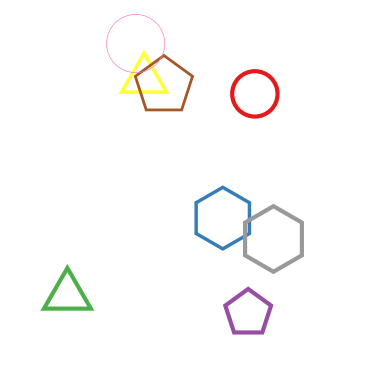[{"shape": "circle", "thickness": 3, "radius": 0.29, "center": [0.662, 0.756]}, {"shape": "hexagon", "thickness": 2.5, "radius": 0.4, "center": [0.579, 0.433]}, {"shape": "triangle", "thickness": 3, "radius": 0.35, "center": [0.175, 0.234]}, {"shape": "pentagon", "thickness": 3, "radius": 0.31, "center": [0.645, 0.187]}, {"shape": "triangle", "thickness": 2.5, "radius": 0.34, "center": [0.374, 0.794]}, {"shape": "pentagon", "thickness": 2, "radius": 0.39, "center": [0.426, 0.778]}, {"shape": "circle", "thickness": 0.5, "radius": 0.38, "center": [0.352, 0.887]}, {"shape": "hexagon", "thickness": 3, "radius": 0.43, "center": [0.71, 0.379]}]